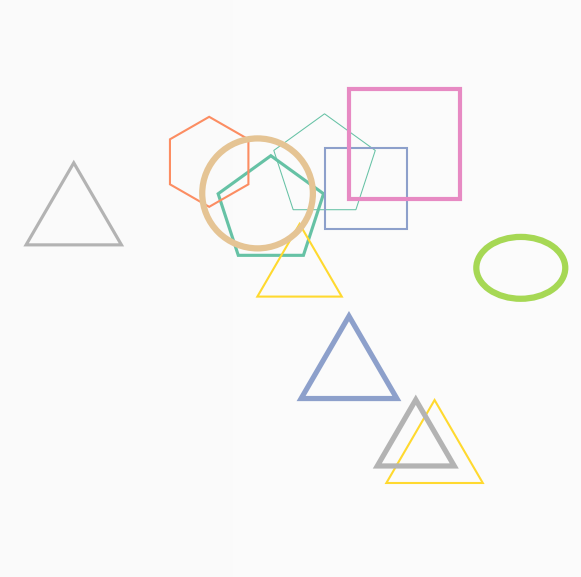[{"shape": "pentagon", "thickness": 1.5, "radius": 0.48, "center": [0.466, 0.634]}, {"shape": "pentagon", "thickness": 0.5, "radius": 0.46, "center": [0.558, 0.71]}, {"shape": "hexagon", "thickness": 1, "radius": 0.39, "center": [0.36, 0.719]}, {"shape": "square", "thickness": 1, "radius": 0.35, "center": [0.629, 0.673]}, {"shape": "triangle", "thickness": 2.5, "radius": 0.48, "center": [0.6, 0.357]}, {"shape": "square", "thickness": 2, "radius": 0.48, "center": [0.696, 0.749]}, {"shape": "oval", "thickness": 3, "radius": 0.38, "center": [0.896, 0.535]}, {"shape": "triangle", "thickness": 1, "radius": 0.42, "center": [0.515, 0.527]}, {"shape": "triangle", "thickness": 1, "radius": 0.48, "center": [0.748, 0.211]}, {"shape": "circle", "thickness": 3, "radius": 0.48, "center": [0.443, 0.664]}, {"shape": "triangle", "thickness": 1.5, "radius": 0.47, "center": [0.127, 0.622]}, {"shape": "triangle", "thickness": 2.5, "radius": 0.38, "center": [0.715, 0.23]}]